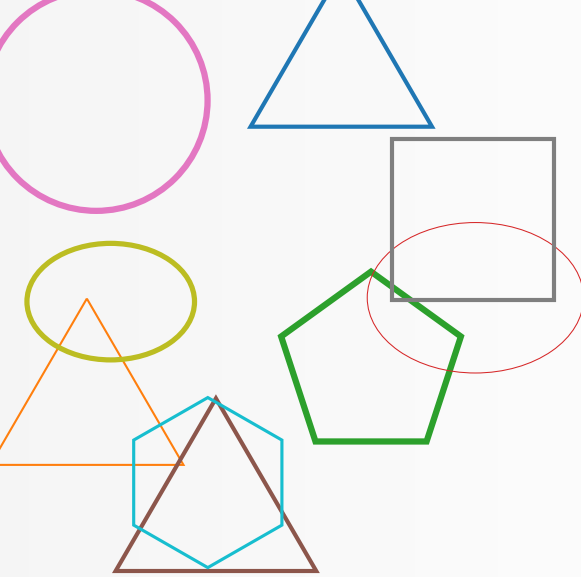[{"shape": "triangle", "thickness": 2, "radius": 0.9, "center": [0.587, 0.87]}, {"shape": "triangle", "thickness": 1, "radius": 0.96, "center": [0.149, 0.29]}, {"shape": "pentagon", "thickness": 3, "radius": 0.81, "center": [0.638, 0.366]}, {"shape": "oval", "thickness": 0.5, "radius": 0.93, "center": [0.818, 0.484]}, {"shape": "triangle", "thickness": 2, "radius": 1.0, "center": [0.371, 0.11]}, {"shape": "circle", "thickness": 3, "radius": 0.96, "center": [0.166, 0.825]}, {"shape": "square", "thickness": 2, "radius": 0.69, "center": [0.813, 0.619]}, {"shape": "oval", "thickness": 2.5, "radius": 0.72, "center": [0.191, 0.477]}, {"shape": "hexagon", "thickness": 1.5, "radius": 0.74, "center": [0.358, 0.163]}]